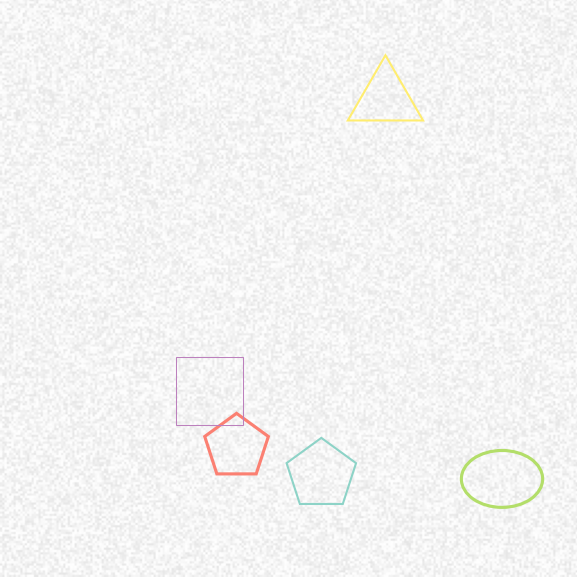[{"shape": "pentagon", "thickness": 1, "radius": 0.32, "center": [0.556, 0.178]}, {"shape": "pentagon", "thickness": 1.5, "radius": 0.29, "center": [0.41, 0.225]}, {"shape": "oval", "thickness": 1.5, "radius": 0.35, "center": [0.869, 0.17]}, {"shape": "square", "thickness": 0.5, "radius": 0.29, "center": [0.363, 0.322]}, {"shape": "triangle", "thickness": 1, "radius": 0.38, "center": [0.667, 0.828]}]